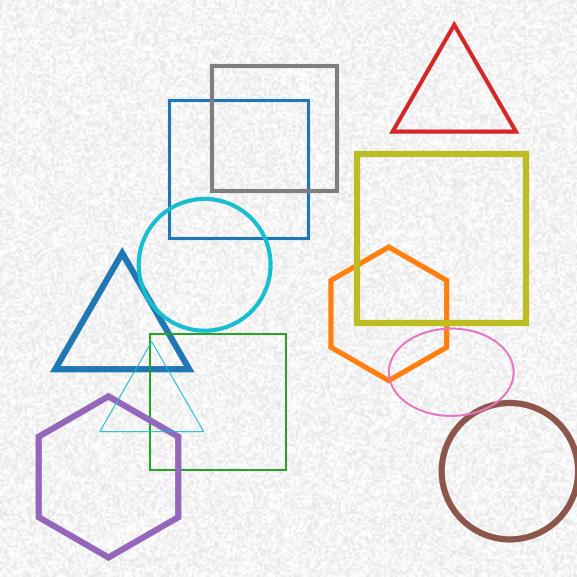[{"shape": "triangle", "thickness": 3, "radius": 0.67, "center": [0.212, 0.427]}, {"shape": "square", "thickness": 1.5, "radius": 0.6, "center": [0.413, 0.706]}, {"shape": "hexagon", "thickness": 2.5, "radius": 0.58, "center": [0.673, 0.456]}, {"shape": "square", "thickness": 1, "radius": 0.59, "center": [0.377, 0.304]}, {"shape": "triangle", "thickness": 2, "radius": 0.62, "center": [0.787, 0.833]}, {"shape": "hexagon", "thickness": 3, "radius": 0.7, "center": [0.188, 0.173]}, {"shape": "circle", "thickness": 3, "radius": 0.59, "center": [0.883, 0.183]}, {"shape": "oval", "thickness": 1, "radius": 0.54, "center": [0.781, 0.355]}, {"shape": "square", "thickness": 2, "radius": 0.54, "center": [0.475, 0.776]}, {"shape": "square", "thickness": 3, "radius": 0.73, "center": [0.765, 0.586]}, {"shape": "circle", "thickness": 2, "radius": 0.57, "center": [0.354, 0.541]}, {"shape": "triangle", "thickness": 0.5, "radius": 0.52, "center": [0.263, 0.304]}]